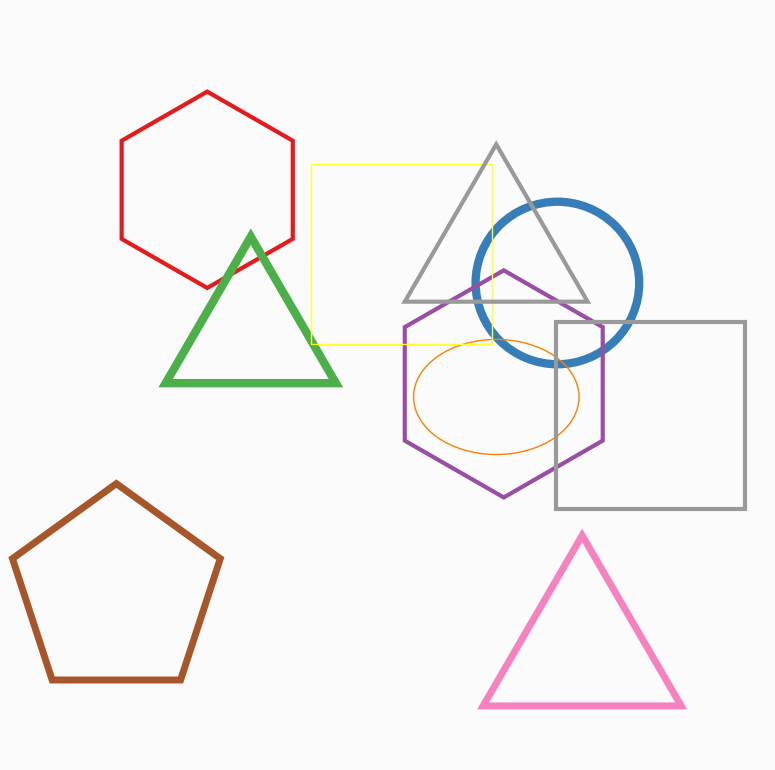[{"shape": "hexagon", "thickness": 1.5, "radius": 0.64, "center": [0.267, 0.754]}, {"shape": "circle", "thickness": 3, "radius": 0.53, "center": [0.719, 0.632]}, {"shape": "triangle", "thickness": 3, "radius": 0.63, "center": [0.324, 0.566]}, {"shape": "hexagon", "thickness": 1.5, "radius": 0.74, "center": [0.65, 0.501]}, {"shape": "oval", "thickness": 0.5, "radius": 0.53, "center": [0.64, 0.484]}, {"shape": "square", "thickness": 0.5, "radius": 0.58, "center": [0.518, 0.67]}, {"shape": "pentagon", "thickness": 2.5, "radius": 0.7, "center": [0.15, 0.231]}, {"shape": "triangle", "thickness": 2.5, "radius": 0.74, "center": [0.751, 0.157]}, {"shape": "triangle", "thickness": 1.5, "radius": 0.68, "center": [0.64, 0.676]}, {"shape": "square", "thickness": 1.5, "radius": 0.61, "center": [0.839, 0.46]}]